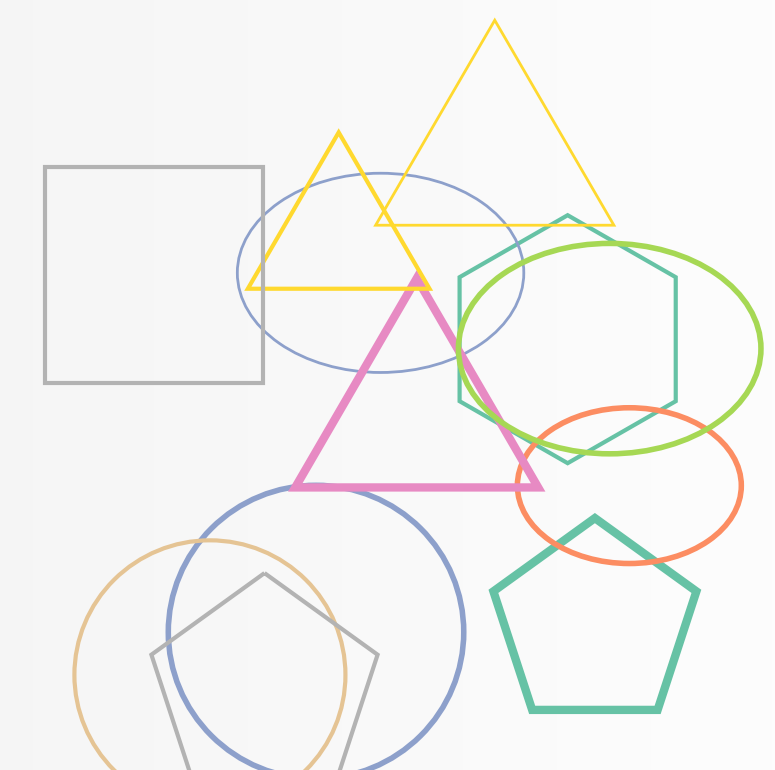[{"shape": "hexagon", "thickness": 1.5, "radius": 0.81, "center": [0.732, 0.559]}, {"shape": "pentagon", "thickness": 3, "radius": 0.69, "center": [0.768, 0.189]}, {"shape": "oval", "thickness": 2, "radius": 0.72, "center": [0.812, 0.369]}, {"shape": "oval", "thickness": 1, "radius": 0.92, "center": [0.491, 0.646]}, {"shape": "circle", "thickness": 2, "radius": 0.95, "center": [0.408, 0.179]}, {"shape": "triangle", "thickness": 3, "radius": 0.9, "center": [0.538, 0.457]}, {"shape": "oval", "thickness": 2, "radius": 0.98, "center": [0.787, 0.547]}, {"shape": "triangle", "thickness": 1, "radius": 0.89, "center": [0.638, 0.796]}, {"shape": "triangle", "thickness": 1.5, "radius": 0.68, "center": [0.437, 0.693]}, {"shape": "circle", "thickness": 1.5, "radius": 0.87, "center": [0.271, 0.123]}, {"shape": "square", "thickness": 1.5, "radius": 0.7, "center": [0.199, 0.643]}, {"shape": "pentagon", "thickness": 1.5, "radius": 0.77, "center": [0.341, 0.102]}]